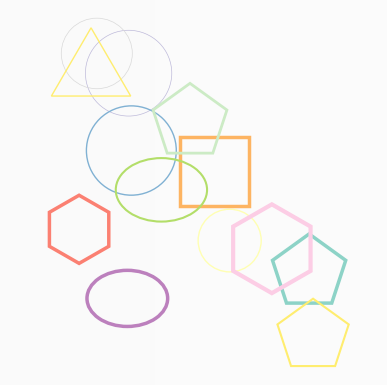[{"shape": "pentagon", "thickness": 2.5, "radius": 0.5, "center": [0.798, 0.293]}, {"shape": "circle", "thickness": 1, "radius": 0.41, "center": [0.593, 0.375]}, {"shape": "circle", "thickness": 0.5, "radius": 0.56, "center": [0.332, 0.81]}, {"shape": "hexagon", "thickness": 2.5, "radius": 0.44, "center": [0.204, 0.404]}, {"shape": "circle", "thickness": 1, "radius": 0.58, "center": [0.339, 0.609]}, {"shape": "square", "thickness": 2.5, "radius": 0.45, "center": [0.554, 0.555]}, {"shape": "oval", "thickness": 1.5, "radius": 0.59, "center": [0.417, 0.507]}, {"shape": "hexagon", "thickness": 3, "radius": 0.58, "center": [0.702, 0.354]}, {"shape": "circle", "thickness": 0.5, "radius": 0.46, "center": [0.25, 0.861]}, {"shape": "oval", "thickness": 2.5, "radius": 0.52, "center": [0.329, 0.225]}, {"shape": "pentagon", "thickness": 2, "radius": 0.5, "center": [0.49, 0.683]}, {"shape": "pentagon", "thickness": 1.5, "radius": 0.48, "center": [0.808, 0.127]}, {"shape": "triangle", "thickness": 1, "radius": 0.59, "center": [0.235, 0.81]}]